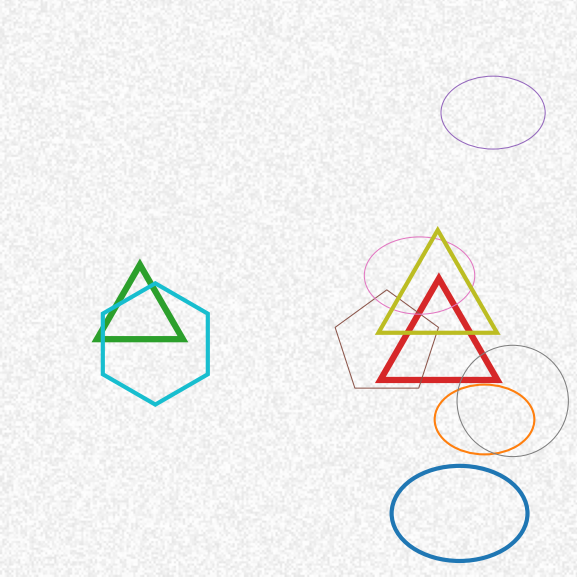[{"shape": "oval", "thickness": 2, "radius": 0.59, "center": [0.796, 0.11]}, {"shape": "oval", "thickness": 1, "radius": 0.43, "center": [0.839, 0.273]}, {"shape": "triangle", "thickness": 3, "radius": 0.43, "center": [0.242, 0.455]}, {"shape": "triangle", "thickness": 3, "radius": 0.59, "center": [0.76, 0.4]}, {"shape": "oval", "thickness": 0.5, "radius": 0.45, "center": [0.854, 0.804]}, {"shape": "pentagon", "thickness": 0.5, "radius": 0.47, "center": [0.67, 0.403]}, {"shape": "oval", "thickness": 0.5, "radius": 0.48, "center": [0.726, 0.522]}, {"shape": "circle", "thickness": 0.5, "radius": 0.48, "center": [0.888, 0.305]}, {"shape": "triangle", "thickness": 2, "radius": 0.59, "center": [0.758, 0.482]}, {"shape": "hexagon", "thickness": 2, "radius": 0.52, "center": [0.269, 0.404]}]